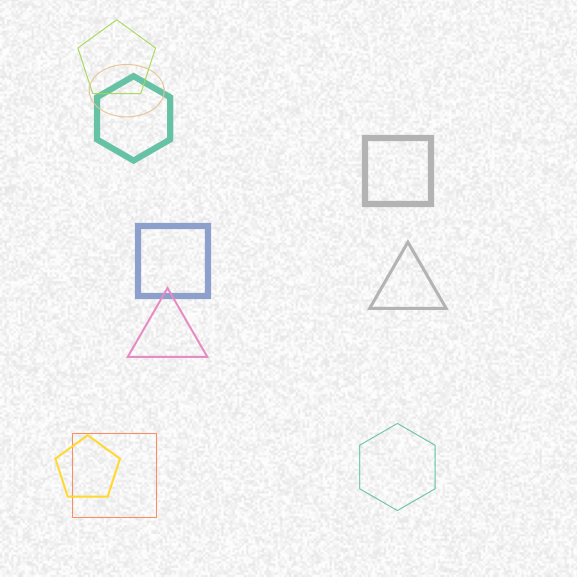[{"shape": "hexagon", "thickness": 3, "radius": 0.37, "center": [0.231, 0.794]}, {"shape": "hexagon", "thickness": 0.5, "radius": 0.38, "center": [0.688, 0.19]}, {"shape": "square", "thickness": 0.5, "radius": 0.37, "center": [0.197, 0.177]}, {"shape": "square", "thickness": 3, "radius": 0.3, "center": [0.3, 0.547]}, {"shape": "triangle", "thickness": 1, "radius": 0.4, "center": [0.29, 0.421]}, {"shape": "pentagon", "thickness": 0.5, "radius": 0.35, "center": [0.202, 0.894]}, {"shape": "pentagon", "thickness": 1, "radius": 0.29, "center": [0.152, 0.187]}, {"shape": "oval", "thickness": 0.5, "radius": 0.32, "center": [0.219, 0.842]}, {"shape": "square", "thickness": 3, "radius": 0.29, "center": [0.69, 0.703]}, {"shape": "triangle", "thickness": 1.5, "radius": 0.38, "center": [0.706, 0.503]}]